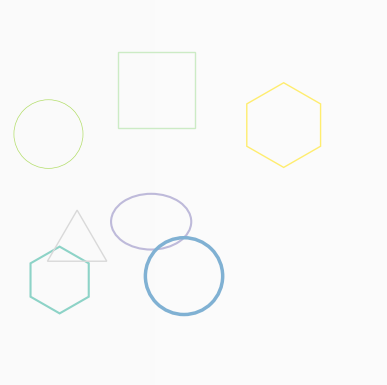[{"shape": "hexagon", "thickness": 1.5, "radius": 0.43, "center": [0.154, 0.273]}, {"shape": "oval", "thickness": 1.5, "radius": 0.52, "center": [0.39, 0.424]}, {"shape": "circle", "thickness": 2.5, "radius": 0.5, "center": [0.475, 0.283]}, {"shape": "circle", "thickness": 0.5, "radius": 0.45, "center": [0.125, 0.652]}, {"shape": "triangle", "thickness": 1, "radius": 0.44, "center": [0.199, 0.366]}, {"shape": "square", "thickness": 1, "radius": 0.49, "center": [0.403, 0.767]}, {"shape": "hexagon", "thickness": 1, "radius": 0.55, "center": [0.732, 0.675]}]